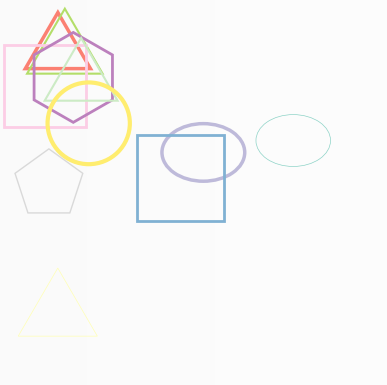[{"shape": "oval", "thickness": 0.5, "radius": 0.48, "center": [0.757, 0.635]}, {"shape": "triangle", "thickness": 0.5, "radius": 0.59, "center": [0.149, 0.186]}, {"shape": "oval", "thickness": 2.5, "radius": 0.53, "center": [0.525, 0.604]}, {"shape": "triangle", "thickness": 2.5, "radius": 0.49, "center": [0.149, 0.87]}, {"shape": "square", "thickness": 2, "radius": 0.56, "center": [0.465, 0.538]}, {"shape": "triangle", "thickness": 1.5, "radius": 0.56, "center": [0.167, 0.865]}, {"shape": "square", "thickness": 2, "radius": 0.53, "center": [0.117, 0.777]}, {"shape": "pentagon", "thickness": 1, "radius": 0.46, "center": [0.126, 0.521]}, {"shape": "hexagon", "thickness": 2, "radius": 0.58, "center": [0.189, 0.799]}, {"shape": "triangle", "thickness": 1.5, "radius": 0.54, "center": [0.209, 0.793]}, {"shape": "circle", "thickness": 3, "radius": 0.53, "center": [0.229, 0.68]}]